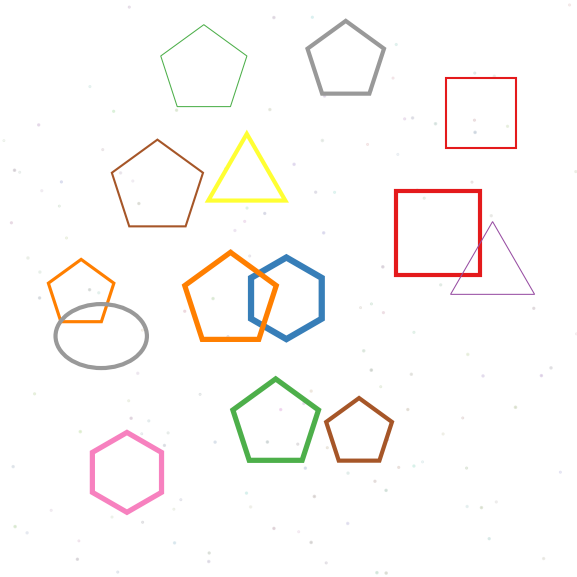[{"shape": "square", "thickness": 1, "radius": 0.3, "center": [0.834, 0.803]}, {"shape": "square", "thickness": 2, "radius": 0.36, "center": [0.758, 0.595]}, {"shape": "hexagon", "thickness": 3, "radius": 0.35, "center": [0.496, 0.483]}, {"shape": "pentagon", "thickness": 2.5, "radius": 0.39, "center": [0.477, 0.265]}, {"shape": "pentagon", "thickness": 0.5, "radius": 0.39, "center": [0.353, 0.878]}, {"shape": "triangle", "thickness": 0.5, "radius": 0.42, "center": [0.853, 0.531]}, {"shape": "pentagon", "thickness": 2.5, "radius": 0.42, "center": [0.399, 0.479]}, {"shape": "pentagon", "thickness": 1.5, "radius": 0.3, "center": [0.14, 0.49]}, {"shape": "triangle", "thickness": 2, "radius": 0.39, "center": [0.427, 0.69]}, {"shape": "pentagon", "thickness": 1, "radius": 0.42, "center": [0.273, 0.674]}, {"shape": "pentagon", "thickness": 2, "radius": 0.3, "center": [0.622, 0.25]}, {"shape": "hexagon", "thickness": 2.5, "radius": 0.35, "center": [0.22, 0.181]}, {"shape": "oval", "thickness": 2, "radius": 0.4, "center": [0.175, 0.417]}, {"shape": "pentagon", "thickness": 2, "radius": 0.35, "center": [0.599, 0.893]}]